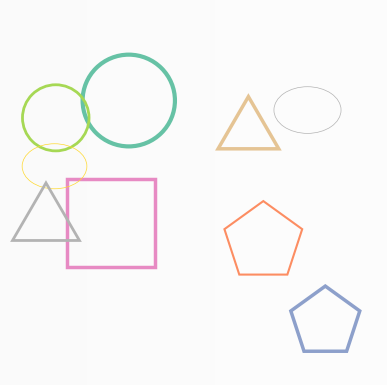[{"shape": "circle", "thickness": 3, "radius": 0.6, "center": [0.332, 0.739]}, {"shape": "pentagon", "thickness": 1.5, "radius": 0.53, "center": [0.68, 0.372]}, {"shape": "pentagon", "thickness": 2.5, "radius": 0.47, "center": [0.839, 0.163]}, {"shape": "square", "thickness": 2.5, "radius": 0.57, "center": [0.286, 0.421]}, {"shape": "circle", "thickness": 2, "radius": 0.43, "center": [0.144, 0.694]}, {"shape": "oval", "thickness": 0.5, "radius": 0.42, "center": [0.141, 0.568]}, {"shape": "triangle", "thickness": 2.5, "radius": 0.45, "center": [0.641, 0.659]}, {"shape": "oval", "thickness": 0.5, "radius": 0.43, "center": [0.794, 0.714]}, {"shape": "triangle", "thickness": 2, "radius": 0.5, "center": [0.119, 0.425]}]